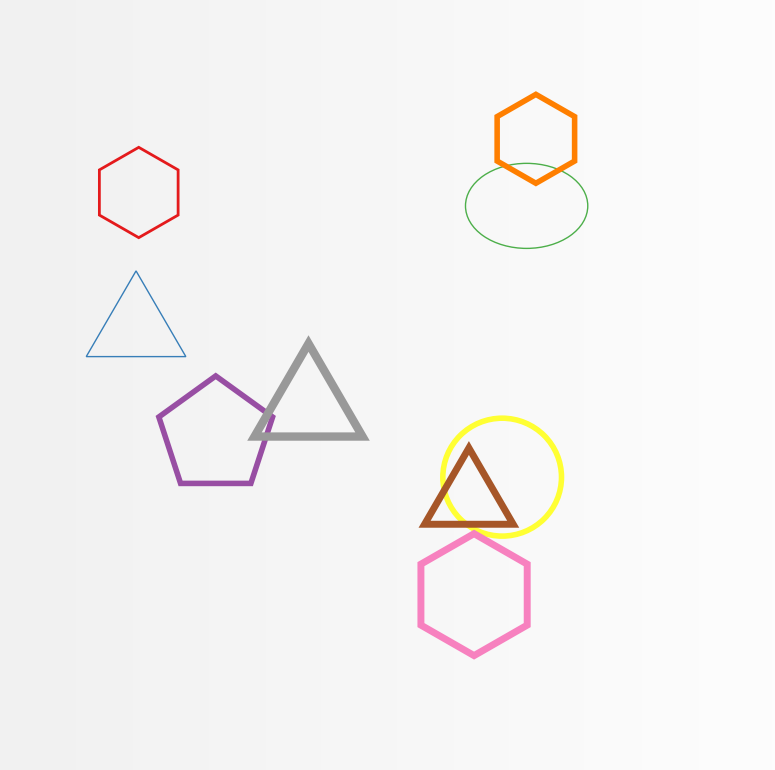[{"shape": "hexagon", "thickness": 1, "radius": 0.29, "center": [0.179, 0.75]}, {"shape": "triangle", "thickness": 0.5, "radius": 0.37, "center": [0.176, 0.574]}, {"shape": "oval", "thickness": 0.5, "radius": 0.39, "center": [0.68, 0.733]}, {"shape": "pentagon", "thickness": 2, "radius": 0.39, "center": [0.278, 0.435]}, {"shape": "hexagon", "thickness": 2, "radius": 0.29, "center": [0.691, 0.82]}, {"shape": "circle", "thickness": 2, "radius": 0.38, "center": [0.648, 0.38]}, {"shape": "triangle", "thickness": 2.5, "radius": 0.33, "center": [0.605, 0.352]}, {"shape": "hexagon", "thickness": 2.5, "radius": 0.4, "center": [0.612, 0.228]}, {"shape": "triangle", "thickness": 3, "radius": 0.4, "center": [0.398, 0.473]}]